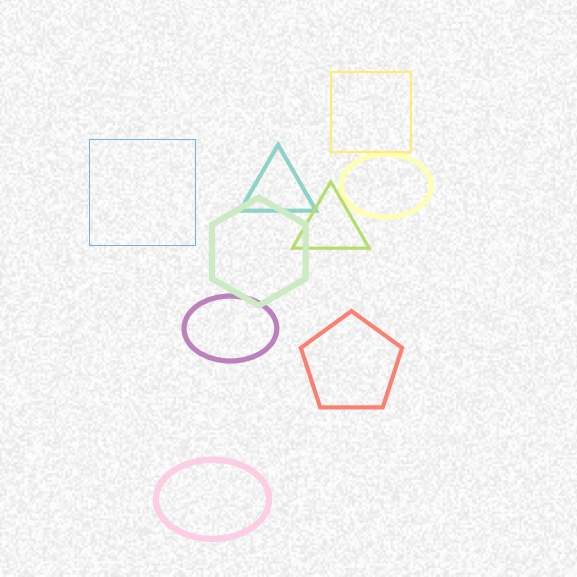[{"shape": "triangle", "thickness": 2, "radius": 0.38, "center": [0.481, 0.672]}, {"shape": "oval", "thickness": 2.5, "radius": 0.39, "center": [0.669, 0.678]}, {"shape": "pentagon", "thickness": 2, "radius": 0.46, "center": [0.609, 0.368]}, {"shape": "square", "thickness": 0.5, "radius": 0.46, "center": [0.246, 0.666]}, {"shape": "triangle", "thickness": 1.5, "radius": 0.38, "center": [0.573, 0.608]}, {"shape": "oval", "thickness": 3, "radius": 0.49, "center": [0.368, 0.134]}, {"shape": "oval", "thickness": 2.5, "radius": 0.4, "center": [0.399, 0.43]}, {"shape": "hexagon", "thickness": 3, "radius": 0.47, "center": [0.448, 0.564]}, {"shape": "square", "thickness": 1, "radius": 0.35, "center": [0.643, 0.805]}]